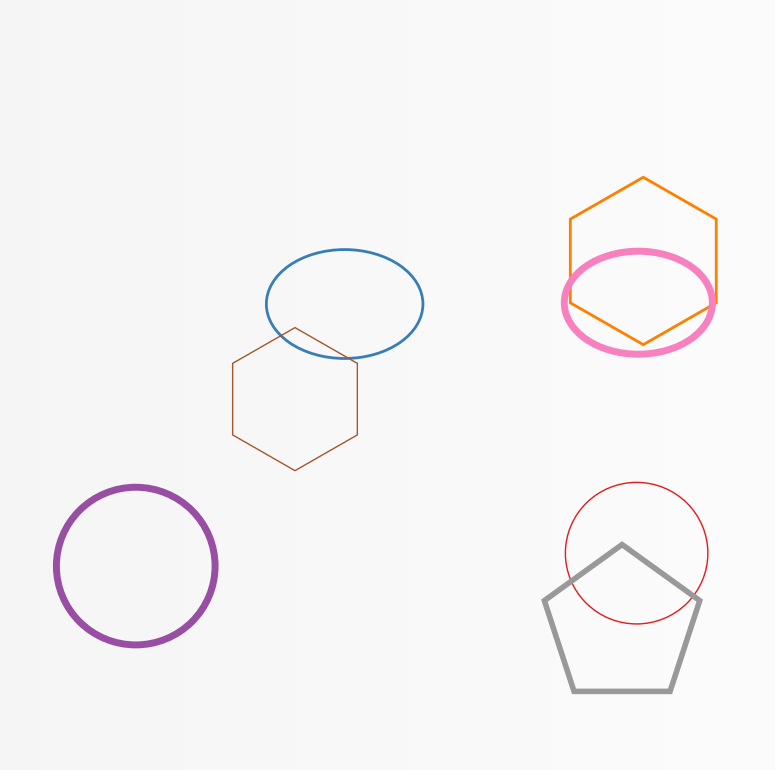[{"shape": "circle", "thickness": 0.5, "radius": 0.46, "center": [0.821, 0.282]}, {"shape": "oval", "thickness": 1, "radius": 0.51, "center": [0.445, 0.605]}, {"shape": "circle", "thickness": 2.5, "radius": 0.51, "center": [0.175, 0.265]}, {"shape": "hexagon", "thickness": 1, "radius": 0.54, "center": [0.83, 0.661]}, {"shape": "hexagon", "thickness": 0.5, "radius": 0.46, "center": [0.381, 0.482]}, {"shape": "oval", "thickness": 2.5, "radius": 0.48, "center": [0.824, 0.607]}, {"shape": "pentagon", "thickness": 2, "radius": 0.53, "center": [0.803, 0.187]}]